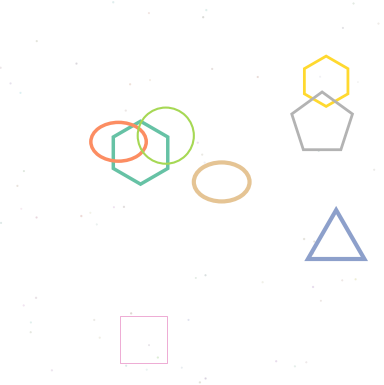[{"shape": "hexagon", "thickness": 2.5, "radius": 0.41, "center": [0.365, 0.603]}, {"shape": "oval", "thickness": 2.5, "radius": 0.36, "center": [0.308, 0.632]}, {"shape": "triangle", "thickness": 3, "radius": 0.42, "center": [0.873, 0.37]}, {"shape": "square", "thickness": 0.5, "radius": 0.3, "center": [0.372, 0.118]}, {"shape": "circle", "thickness": 1.5, "radius": 0.36, "center": [0.431, 0.648]}, {"shape": "hexagon", "thickness": 2, "radius": 0.33, "center": [0.847, 0.789]}, {"shape": "oval", "thickness": 3, "radius": 0.36, "center": [0.576, 0.527]}, {"shape": "pentagon", "thickness": 2, "radius": 0.41, "center": [0.837, 0.678]}]